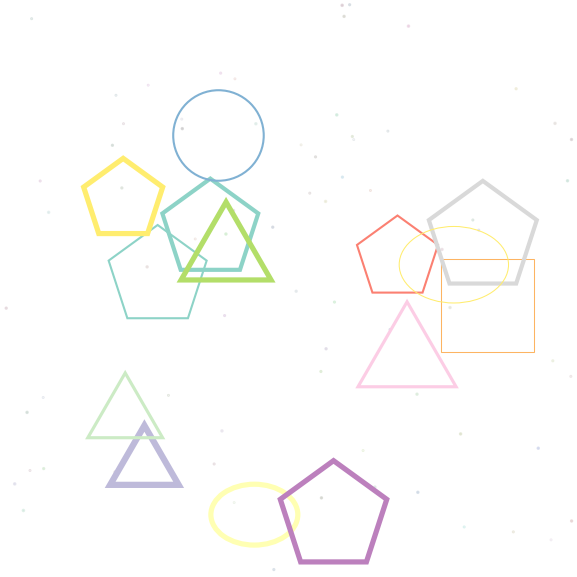[{"shape": "pentagon", "thickness": 1, "radius": 0.45, "center": [0.273, 0.52]}, {"shape": "pentagon", "thickness": 2, "radius": 0.44, "center": [0.364, 0.603]}, {"shape": "oval", "thickness": 2.5, "radius": 0.38, "center": [0.44, 0.108]}, {"shape": "triangle", "thickness": 3, "radius": 0.34, "center": [0.25, 0.194]}, {"shape": "pentagon", "thickness": 1, "radius": 0.37, "center": [0.688, 0.552]}, {"shape": "circle", "thickness": 1, "radius": 0.39, "center": [0.378, 0.765]}, {"shape": "square", "thickness": 0.5, "radius": 0.4, "center": [0.844, 0.47]}, {"shape": "triangle", "thickness": 2.5, "radius": 0.45, "center": [0.391, 0.559]}, {"shape": "triangle", "thickness": 1.5, "radius": 0.49, "center": [0.705, 0.378]}, {"shape": "pentagon", "thickness": 2, "radius": 0.49, "center": [0.836, 0.588]}, {"shape": "pentagon", "thickness": 2.5, "radius": 0.48, "center": [0.578, 0.105]}, {"shape": "triangle", "thickness": 1.5, "radius": 0.37, "center": [0.217, 0.279]}, {"shape": "oval", "thickness": 0.5, "radius": 0.47, "center": [0.786, 0.541]}, {"shape": "pentagon", "thickness": 2.5, "radius": 0.36, "center": [0.213, 0.653]}]